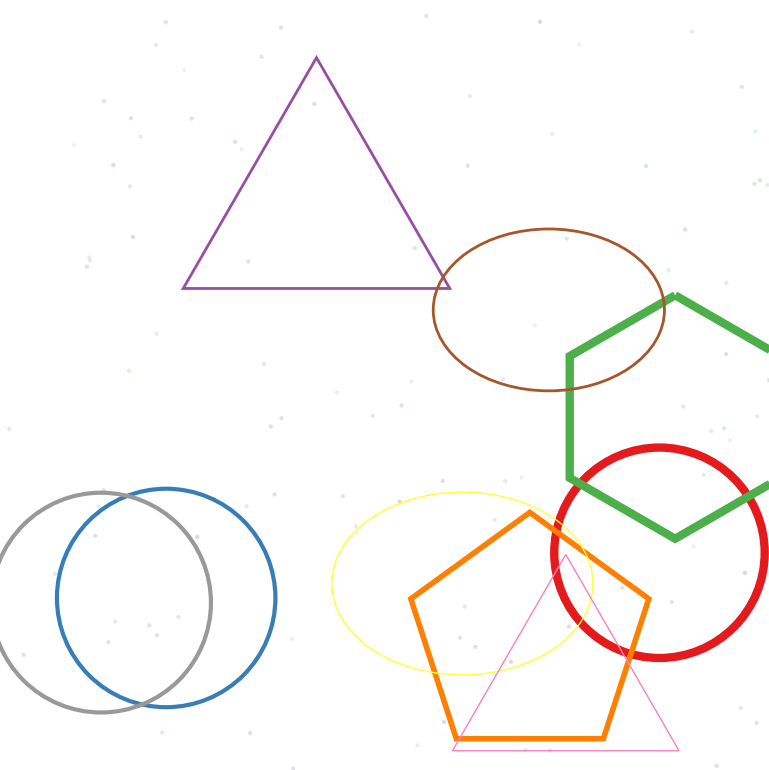[{"shape": "circle", "thickness": 3, "radius": 0.68, "center": [0.856, 0.282]}, {"shape": "circle", "thickness": 1.5, "radius": 0.71, "center": [0.216, 0.223]}, {"shape": "hexagon", "thickness": 3, "radius": 0.79, "center": [0.877, 0.458]}, {"shape": "triangle", "thickness": 1, "radius": 1.0, "center": [0.411, 0.725]}, {"shape": "pentagon", "thickness": 2, "radius": 0.81, "center": [0.688, 0.172]}, {"shape": "oval", "thickness": 0.5, "radius": 0.85, "center": [0.6, 0.242]}, {"shape": "oval", "thickness": 1, "radius": 0.75, "center": [0.713, 0.598]}, {"shape": "triangle", "thickness": 0.5, "radius": 0.85, "center": [0.735, 0.11]}, {"shape": "circle", "thickness": 1.5, "radius": 0.71, "center": [0.131, 0.217]}]